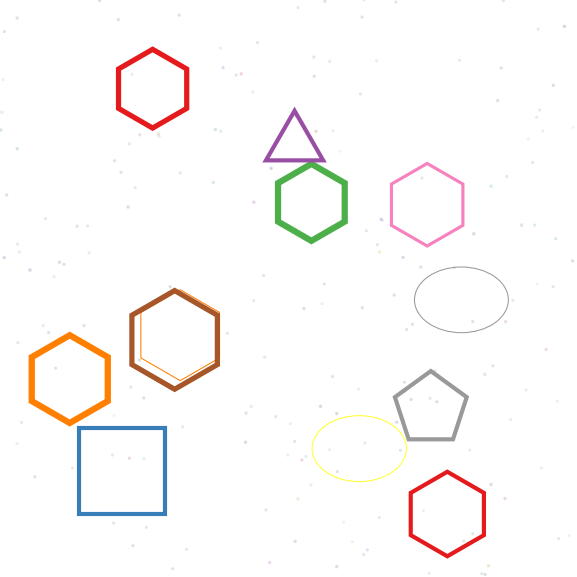[{"shape": "hexagon", "thickness": 2.5, "radius": 0.34, "center": [0.264, 0.846]}, {"shape": "hexagon", "thickness": 2, "radius": 0.37, "center": [0.775, 0.109]}, {"shape": "square", "thickness": 2, "radius": 0.37, "center": [0.211, 0.184]}, {"shape": "hexagon", "thickness": 3, "radius": 0.33, "center": [0.539, 0.649]}, {"shape": "triangle", "thickness": 2, "radius": 0.29, "center": [0.51, 0.75]}, {"shape": "hexagon", "thickness": 3, "radius": 0.38, "center": [0.121, 0.343]}, {"shape": "hexagon", "thickness": 0.5, "radius": 0.39, "center": [0.312, 0.419]}, {"shape": "oval", "thickness": 0.5, "radius": 0.41, "center": [0.622, 0.222]}, {"shape": "hexagon", "thickness": 2.5, "radius": 0.43, "center": [0.302, 0.411]}, {"shape": "hexagon", "thickness": 1.5, "radius": 0.36, "center": [0.74, 0.645]}, {"shape": "oval", "thickness": 0.5, "radius": 0.41, "center": [0.799, 0.48]}, {"shape": "pentagon", "thickness": 2, "radius": 0.33, "center": [0.746, 0.291]}]